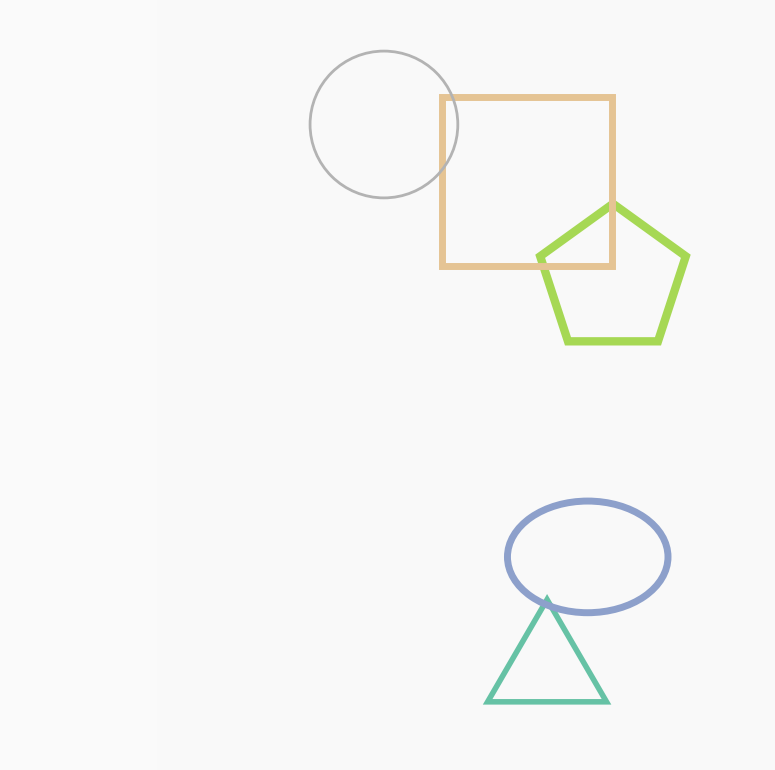[{"shape": "triangle", "thickness": 2, "radius": 0.44, "center": [0.706, 0.133]}, {"shape": "oval", "thickness": 2.5, "radius": 0.52, "center": [0.758, 0.277]}, {"shape": "pentagon", "thickness": 3, "radius": 0.49, "center": [0.791, 0.637]}, {"shape": "square", "thickness": 2.5, "radius": 0.55, "center": [0.68, 0.764]}, {"shape": "circle", "thickness": 1, "radius": 0.48, "center": [0.495, 0.838]}]